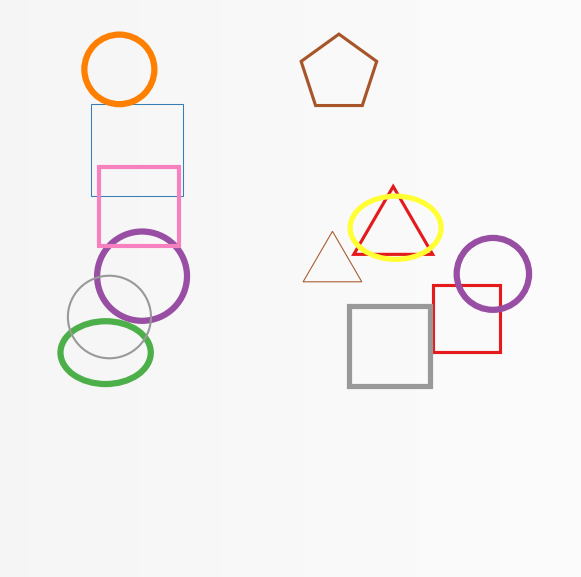[{"shape": "square", "thickness": 1.5, "radius": 0.29, "center": [0.802, 0.448]}, {"shape": "triangle", "thickness": 1.5, "radius": 0.39, "center": [0.677, 0.598]}, {"shape": "square", "thickness": 0.5, "radius": 0.4, "center": [0.235, 0.739]}, {"shape": "oval", "thickness": 3, "radius": 0.39, "center": [0.182, 0.389]}, {"shape": "circle", "thickness": 3, "radius": 0.31, "center": [0.848, 0.525]}, {"shape": "circle", "thickness": 3, "radius": 0.39, "center": [0.244, 0.521]}, {"shape": "circle", "thickness": 3, "radius": 0.3, "center": [0.205, 0.879]}, {"shape": "oval", "thickness": 2.5, "radius": 0.39, "center": [0.681, 0.605]}, {"shape": "triangle", "thickness": 0.5, "radius": 0.29, "center": [0.572, 0.54]}, {"shape": "pentagon", "thickness": 1.5, "radius": 0.34, "center": [0.583, 0.872]}, {"shape": "square", "thickness": 2, "radius": 0.34, "center": [0.24, 0.642]}, {"shape": "square", "thickness": 2.5, "radius": 0.35, "center": [0.67, 0.4]}, {"shape": "circle", "thickness": 1, "radius": 0.36, "center": [0.188, 0.45]}]